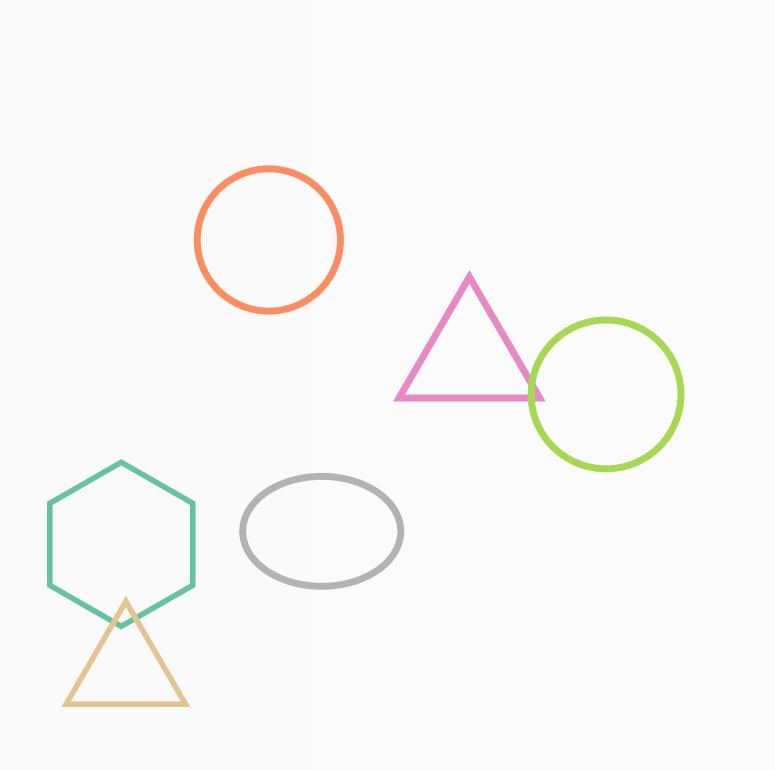[{"shape": "hexagon", "thickness": 2, "radius": 0.53, "center": [0.157, 0.293]}, {"shape": "circle", "thickness": 2.5, "radius": 0.46, "center": [0.347, 0.688]}, {"shape": "triangle", "thickness": 2.5, "radius": 0.52, "center": [0.606, 0.536]}, {"shape": "circle", "thickness": 2.5, "radius": 0.48, "center": [0.782, 0.488]}, {"shape": "triangle", "thickness": 2, "radius": 0.44, "center": [0.162, 0.13]}, {"shape": "oval", "thickness": 2.5, "radius": 0.51, "center": [0.415, 0.31]}]